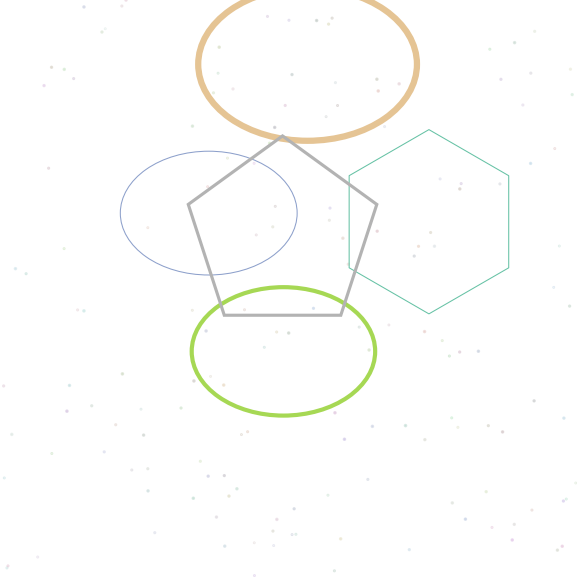[{"shape": "hexagon", "thickness": 0.5, "radius": 0.8, "center": [0.743, 0.615]}, {"shape": "oval", "thickness": 0.5, "radius": 0.77, "center": [0.361, 0.63]}, {"shape": "oval", "thickness": 2, "radius": 0.79, "center": [0.491, 0.391]}, {"shape": "oval", "thickness": 3, "radius": 0.95, "center": [0.533, 0.888]}, {"shape": "pentagon", "thickness": 1.5, "radius": 0.86, "center": [0.489, 0.592]}]